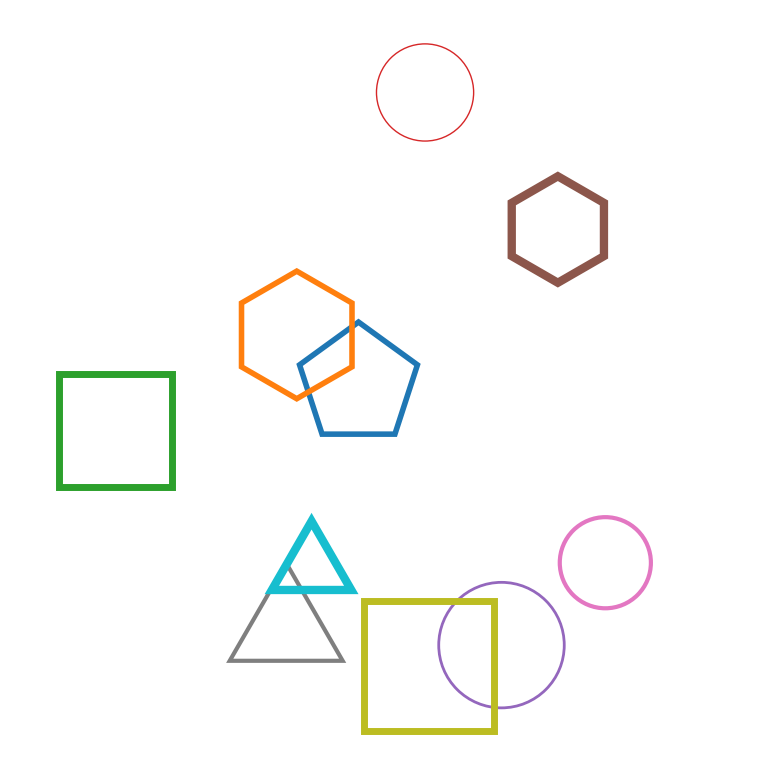[{"shape": "pentagon", "thickness": 2, "radius": 0.4, "center": [0.466, 0.501]}, {"shape": "hexagon", "thickness": 2, "radius": 0.41, "center": [0.385, 0.565]}, {"shape": "square", "thickness": 2.5, "radius": 0.37, "center": [0.15, 0.441]}, {"shape": "circle", "thickness": 0.5, "radius": 0.32, "center": [0.552, 0.88]}, {"shape": "circle", "thickness": 1, "radius": 0.41, "center": [0.651, 0.162]}, {"shape": "hexagon", "thickness": 3, "radius": 0.35, "center": [0.724, 0.702]}, {"shape": "circle", "thickness": 1.5, "radius": 0.3, "center": [0.786, 0.269]}, {"shape": "triangle", "thickness": 1.5, "radius": 0.42, "center": [0.372, 0.184]}, {"shape": "square", "thickness": 2.5, "radius": 0.42, "center": [0.557, 0.135]}, {"shape": "triangle", "thickness": 3, "radius": 0.3, "center": [0.405, 0.264]}]